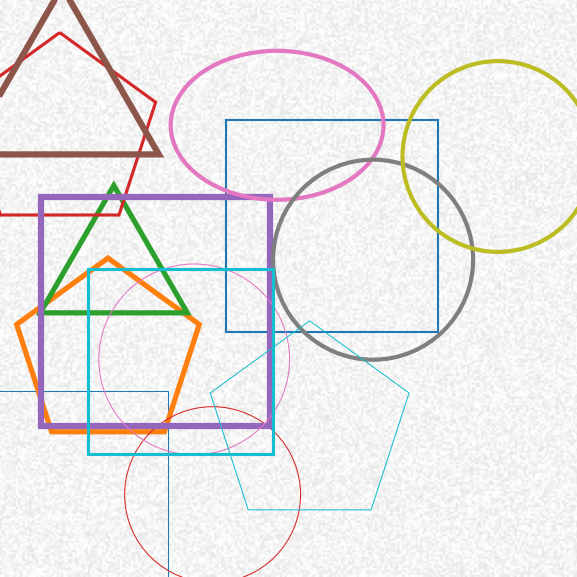[{"shape": "square", "thickness": 0.5, "radius": 0.83, "center": [0.125, 0.158]}, {"shape": "square", "thickness": 1, "radius": 0.92, "center": [0.574, 0.608]}, {"shape": "pentagon", "thickness": 2.5, "radius": 0.83, "center": [0.187, 0.386]}, {"shape": "triangle", "thickness": 2.5, "radius": 0.73, "center": [0.197, 0.531]}, {"shape": "pentagon", "thickness": 1.5, "radius": 0.87, "center": [0.103, 0.768]}, {"shape": "circle", "thickness": 0.5, "radius": 0.76, "center": [0.368, 0.143]}, {"shape": "square", "thickness": 3, "radius": 0.99, "center": [0.27, 0.46]}, {"shape": "triangle", "thickness": 3, "radius": 0.97, "center": [0.108, 0.828]}, {"shape": "circle", "thickness": 0.5, "radius": 0.83, "center": [0.336, 0.377]}, {"shape": "oval", "thickness": 2, "radius": 0.92, "center": [0.48, 0.782]}, {"shape": "circle", "thickness": 2, "radius": 0.87, "center": [0.646, 0.549]}, {"shape": "circle", "thickness": 2, "radius": 0.83, "center": [0.862, 0.728]}, {"shape": "pentagon", "thickness": 0.5, "radius": 0.9, "center": [0.536, 0.263]}, {"shape": "square", "thickness": 1.5, "radius": 0.8, "center": [0.312, 0.373]}]